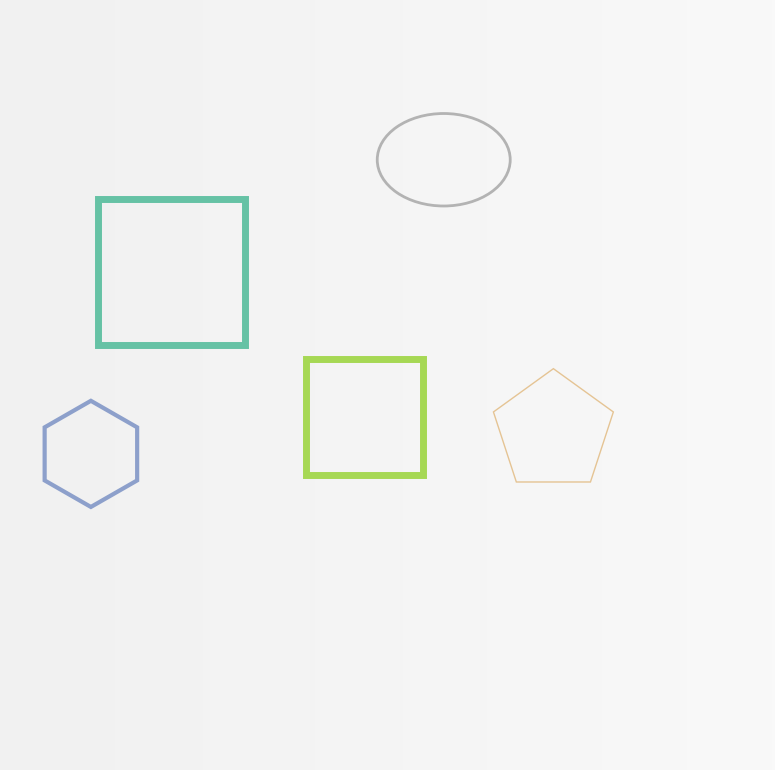[{"shape": "square", "thickness": 2.5, "radius": 0.48, "center": [0.221, 0.646]}, {"shape": "hexagon", "thickness": 1.5, "radius": 0.34, "center": [0.117, 0.411]}, {"shape": "square", "thickness": 2.5, "radius": 0.38, "center": [0.47, 0.459]}, {"shape": "pentagon", "thickness": 0.5, "radius": 0.41, "center": [0.714, 0.44]}, {"shape": "oval", "thickness": 1, "radius": 0.43, "center": [0.573, 0.793]}]